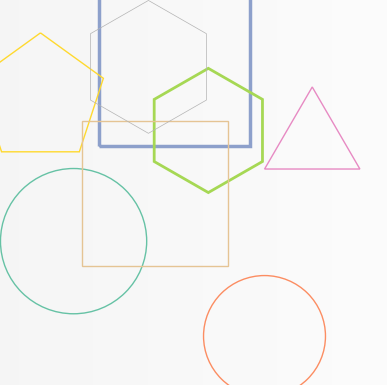[{"shape": "circle", "thickness": 1, "radius": 0.94, "center": [0.19, 0.374]}, {"shape": "circle", "thickness": 1, "radius": 0.79, "center": [0.683, 0.127]}, {"shape": "square", "thickness": 2.5, "radius": 0.98, "center": [0.449, 0.817]}, {"shape": "triangle", "thickness": 1, "radius": 0.71, "center": [0.806, 0.632]}, {"shape": "hexagon", "thickness": 2, "radius": 0.81, "center": [0.538, 0.661]}, {"shape": "pentagon", "thickness": 1, "radius": 0.85, "center": [0.104, 0.744]}, {"shape": "square", "thickness": 1, "radius": 0.94, "center": [0.4, 0.496]}, {"shape": "hexagon", "thickness": 0.5, "radius": 0.86, "center": [0.383, 0.826]}]